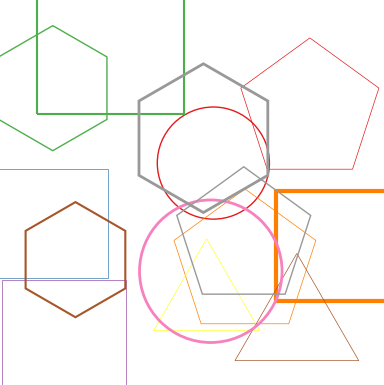[{"shape": "circle", "thickness": 1, "radius": 0.73, "center": [0.554, 0.576]}, {"shape": "pentagon", "thickness": 0.5, "radius": 0.94, "center": [0.805, 0.713]}, {"shape": "square", "thickness": 0.5, "radius": 0.71, "center": [0.138, 0.419]}, {"shape": "square", "thickness": 1.5, "radius": 0.96, "center": [0.286, 0.896]}, {"shape": "hexagon", "thickness": 1, "radius": 0.81, "center": [0.137, 0.771]}, {"shape": "square", "thickness": 0.5, "radius": 0.81, "center": [0.166, 0.112]}, {"shape": "square", "thickness": 3, "radius": 0.72, "center": [0.861, 0.362]}, {"shape": "pentagon", "thickness": 0.5, "radius": 0.97, "center": [0.636, 0.316]}, {"shape": "triangle", "thickness": 0.5, "radius": 0.8, "center": [0.537, 0.221]}, {"shape": "hexagon", "thickness": 1.5, "radius": 0.75, "center": [0.196, 0.326]}, {"shape": "triangle", "thickness": 0.5, "radius": 0.93, "center": [0.771, 0.156]}, {"shape": "circle", "thickness": 2, "radius": 0.93, "center": [0.548, 0.296]}, {"shape": "pentagon", "thickness": 1, "radius": 0.91, "center": [0.633, 0.384]}, {"shape": "hexagon", "thickness": 2, "radius": 0.97, "center": [0.528, 0.641]}]